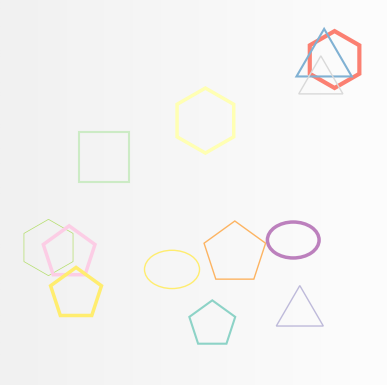[{"shape": "pentagon", "thickness": 1.5, "radius": 0.31, "center": [0.548, 0.158]}, {"shape": "hexagon", "thickness": 2.5, "radius": 0.42, "center": [0.53, 0.687]}, {"shape": "triangle", "thickness": 1, "radius": 0.35, "center": [0.774, 0.188]}, {"shape": "hexagon", "thickness": 3, "radius": 0.37, "center": [0.863, 0.845]}, {"shape": "triangle", "thickness": 1.5, "radius": 0.41, "center": [0.836, 0.843]}, {"shape": "pentagon", "thickness": 1, "radius": 0.42, "center": [0.606, 0.342]}, {"shape": "hexagon", "thickness": 0.5, "radius": 0.37, "center": [0.125, 0.357]}, {"shape": "pentagon", "thickness": 2.5, "radius": 0.35, "center": [0.178, 0.343]}, {"shape": "triangle", "thickness": 1, "radius": 0.33, "center": [0.828, 0.789]}, {"shape": "oval", "thickness": 2.5, "radius": 0.33, "center": [0.757, 0.377]}, {"shape": "square", "thickness": 1.5, "radius": 0.32, "center": [0.268, 0.591]}, {"shape": "oval", "thickness": 1, "radius": 0.36, "center": [0.444, 0.3]}, {"shape": "pentagon", "thickness": 2.5, "radius": 0.35, "center": [0.196, 0.236]}]